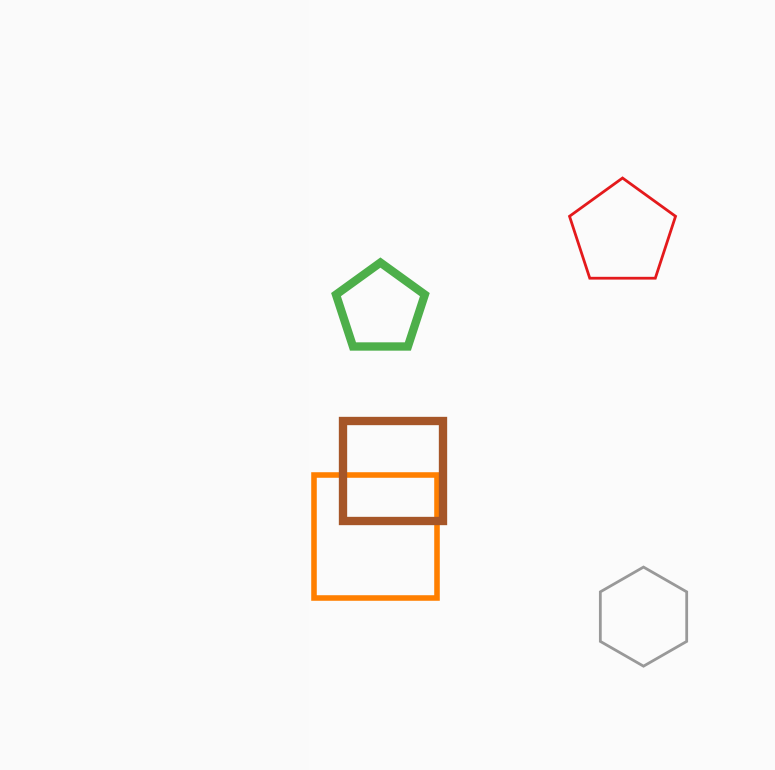[{"shape": "pentagon", "thickness": 1, "radius": 0.36, "center": [0.803, 0.697]}, {"shape": "pentagon", "thickness": 3, "radius": 0.3, "center": [0.491, 0.599]}, {"shape": "square", "thickness": 2, "radius": 0.4, "center": [0.484, 0.303]}, {"shape": "square", "thickness": 3, "radius": 0.32, "center": [0.507, 0.388]}, {"shape": "hexagon", "thickness": 1, "radius": 0.32, "center": [0.83, 0.199]}]